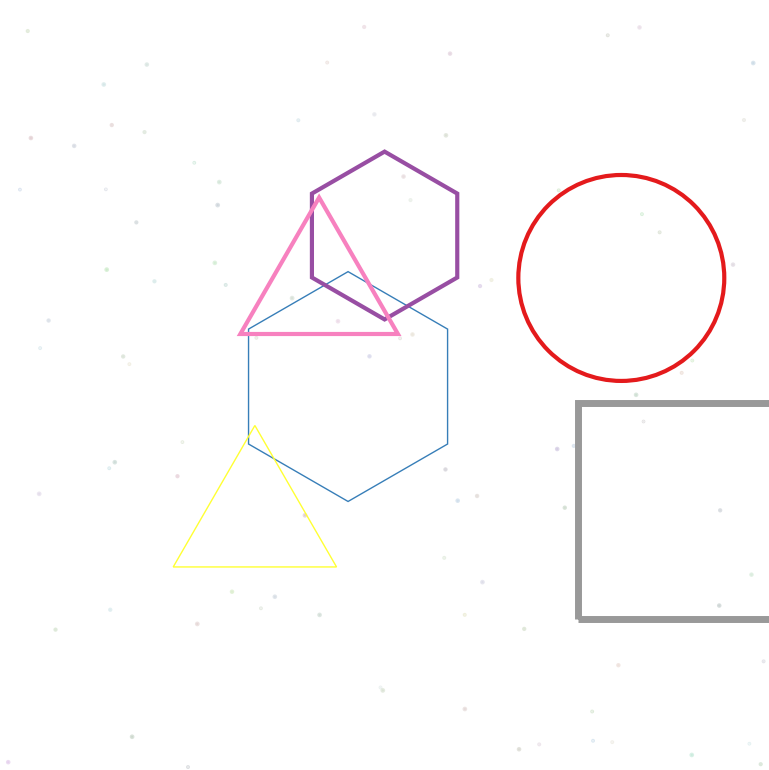[{"shape": "circle", "thickness": 1.5, "radius": 0.67, "center": [0.807, 0.639]}, {"shape": "hexagon", "thickness": 0.5, "radius": 0.75, "center": [0.452, 0.498]}, {"shape": "hexagon", "thickness": 1.5, "radius": 0.54, "center": [0.499, 0.694]}, {"shape": "triangle", "thickness": 0.5, "radius": 0.61, "center": [0.331, 0.325]}, {"shape": "triangle", "thickness": 1.5, "radius": 0.59, "center": [0.414, 0.625]}, {"shape": "square", "thickness": 2.5, "radius": 0.7, "center": [0.89, 0.337]}]